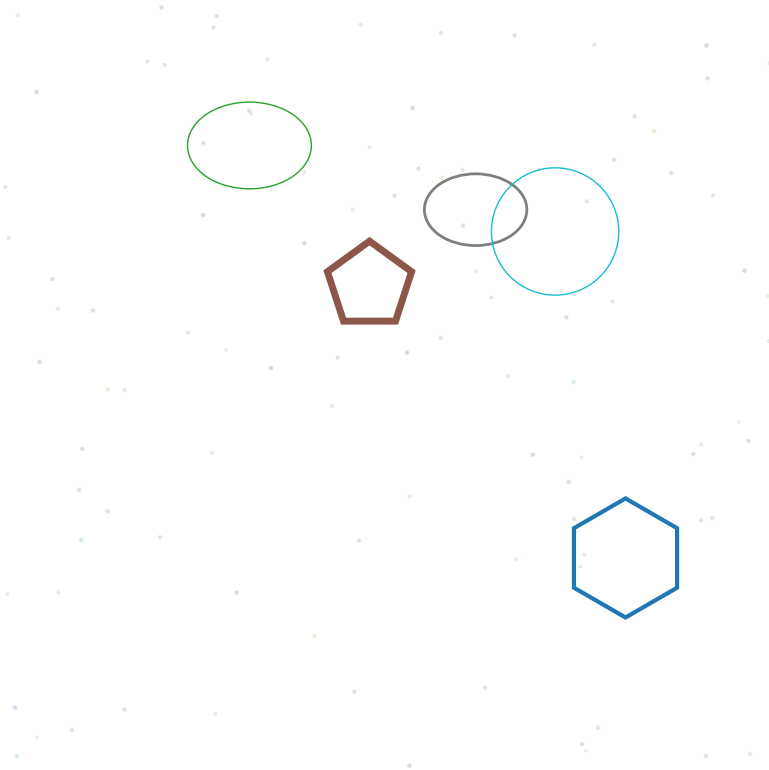[{"shape": "hexagon", "thickness": 1.5, "radius": 0.39, "center": [0.812, 0.275]}, {"shape": "oval", "thickness": 0.5, "radius": 0.4, "center": [0.324, 0.811]}, {"shape": "pentagon", "thickness": 2.5, "radius": 0.29, "center": [0.48, 0.629]}, {"shape": "oval", "thickness": 1, "radius": 0.33, "center": [0.618, 0.728]}, {"shape": "circle", "thickness": 0.5, "radius": 0.41, "center": [0.721, 0.699]}]